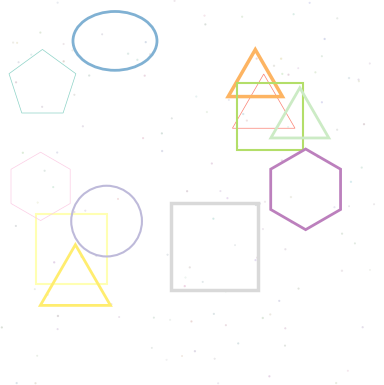[{"shape": "pentagon", "thickness": 0.5, "radius": 0.46, "center": [0.11, 0.78]}, {"shape": "square", "thickness": 1.5, "radius": 0.46, "center": [0.186, 0.354]}, {"shape": "circle", "thickness": 1.5, "radius": 0.46, "center": [0.277, 0.426]}, {"shape": "triangle", "thickness": 0.5, "radius": 0.47, "center": [0.685, 0.714]}, {"shape": "oval", "thickness": 2, "radius": 0.55, "center": [0.299, 0.894]}, {"shape": "triangle", "thickness": 2.5, "radius": 0.41, "center": [0.663, 0.79]}, {"shape": "square", "thickness": 1.5, "radius": 0.43, "center": [0.701, 0.697]}, {"shape": "hexagon", "thickness": 0.5, "radius": 0.44, "center": [0.105, 0.516]}, {"shape": "square", "thickness": 2.5, "radius": 0.56, "center": [0.557, 0.36]}, {"shape": "hexagon", "thickness": 2, "radius": 0.52, "center": [0.794, 0.508]}, {"shape": "triangle", "thickness": 2, "radius": 0.43, "center": [0.779, 0.685]}, {"shape": "triangle", "thickness": 2, "radius": 0.53, "center": [0.196, 0.259]}]